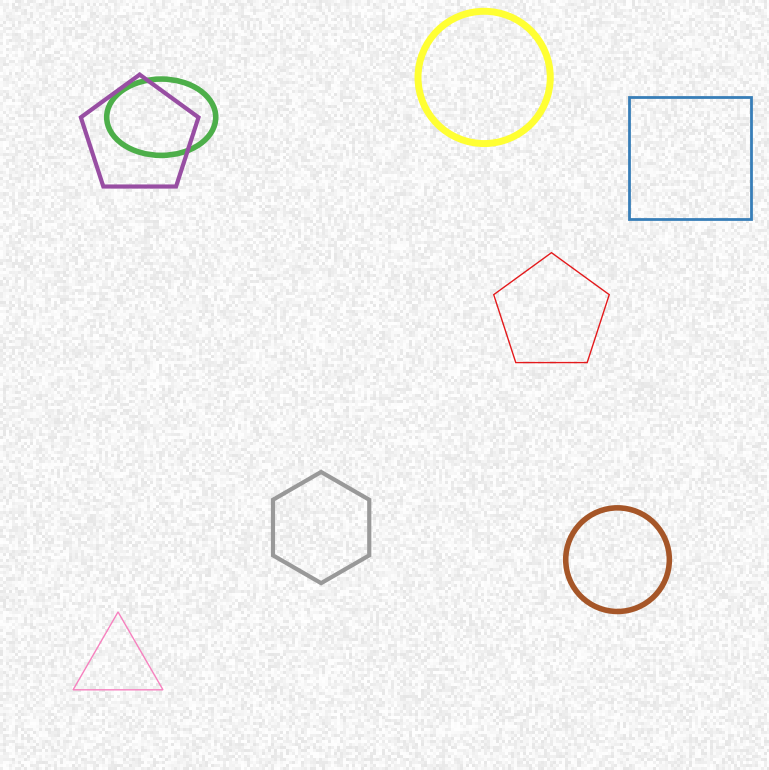[{"shape": "pentagon", "thickness": 0.5, "radius": 0.39, "center": [0.716, 0.593]}, {"shape": "square", "thickness": 1, "radius": 0.4, "center": [0.896, 0.795]}, {"shape": "oval", "thickness": 2, "radius": 0.35, "center": [0.209, 0.848]}, {"shape": "pentagon", "thickness": 1.5, "radius": 0.4, "center": [0.181, 0.823]}, {"shape": "circle", "thickness": 2.5, "radius": 0.43, "center": [0.629, 0.899]}, {"shape": "circle", "thickness": 2, "radius": 0.34, "center": [0.802, 0.273]}, {"shape": "triangle", "thickness": 0.5, "radius": 0.34, "center": [0.153, 0.138]}, {"shape": "hexagon", "thickness": 1.5, "radius": 0.36, "center": [0.417, 0.315]}]